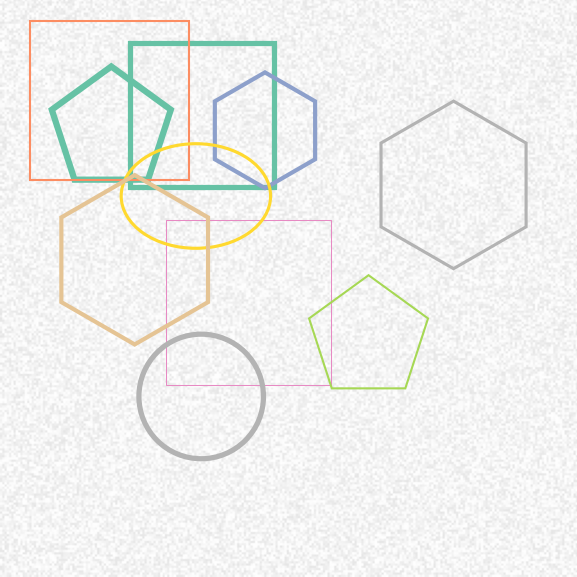[{"shape": "pentagon", "thickness": 3, "radius": 0.54, "center": [0.193, 0.776]}, {"shape": "square", "thickness": 2.5, "radius": 0.62, "center": [0.35, 0.8]}, {"shape": "square", "thickness": 1, "radius": 0.69, "center": [0.19, 0.825]}, {"shape": "hexagon", "thickness": 2, "radius": 0.5, "center": [0.459, 0.774]}, {"shape": "square", "thickness": 0.5, "radius": 0.71, "center": [0.43, 0.475]}, {"shape": "pentagon", "thickness": 1, "radius": 0.54, "center": [0.638, 0.414]}, {"shape": "oval", "thickness": 1.5, "radius": 0.65, "center": [0.339, 0.66]}, {"shape": "hexagon", "thickness": 2, "radius": 0.73, "center": [0.233, 0.549]}, {"shape": "circle", "thickness": 2.5, "radius": 0.54, "center": [0.348, 0.313]}, {"shape": "hexagon", "thickness": 1.5, "radius": 0.73, "center": [0.785, 0.679]}]